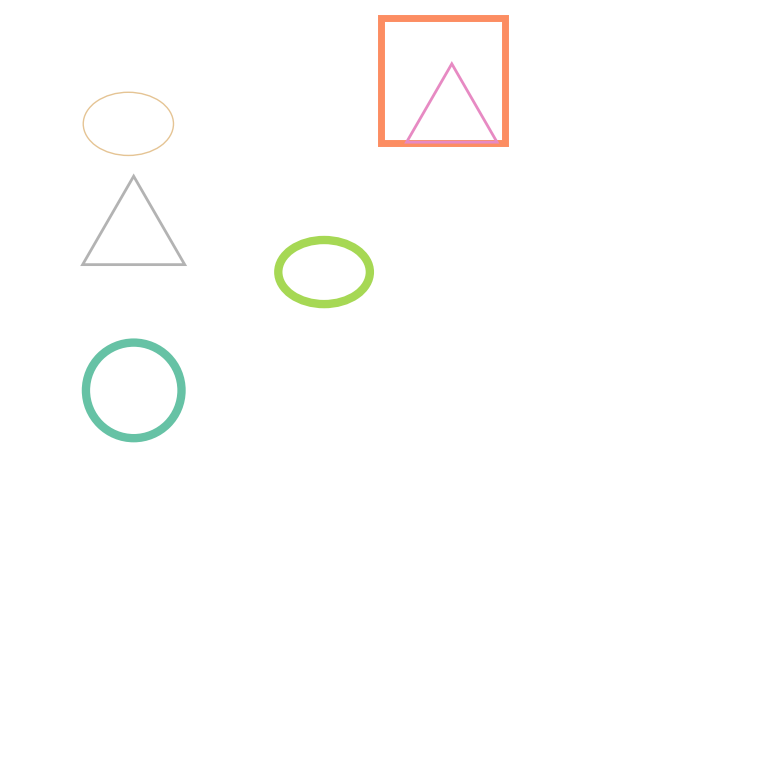[{"shape": "circle", "thickness": 3, "radius": 0.31, "center": [0.174, 0.493]}, {"shape": "square", "thickness": 2.5, "radius": 0.4, "center": [0.576, 0.895]}, {"shape": "triangle", "thickness": 1, "radius": 0.34, "center": [0.587, 0.849]}, {"shape": "oval", "thickness": 3, "radius": 0.3, "center": [0.421, 0.647]}, {"shape": "oval", "thickness": 0.5, "radius": 0.29, "center": [0.167, 0.839]}, {"shape": "triangle", "thickness": 1, "radius": 0.38, "center": [0.174, 0.695]}]